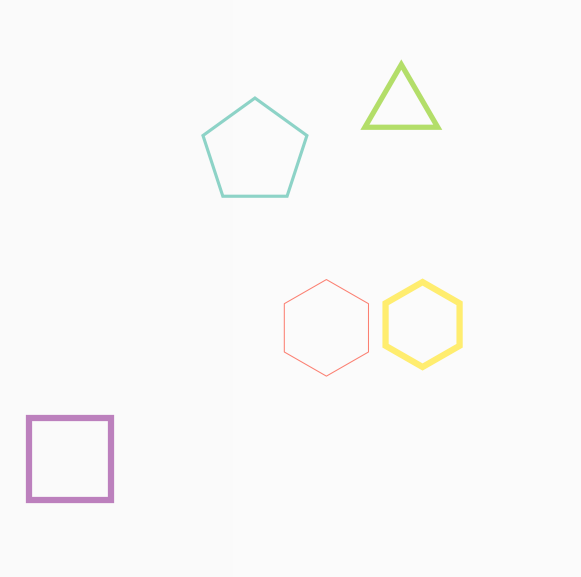[{"shape": "pentagon", "thickness": 1.5, "radius": 0.47, "center": [0.439, 0.735]}, {"shape": "hexagon", "thickness": 0.5, "radius": 0.42, "center": [0.562, 0.431]}, {"shape": "triangle", "thickness": 2.5, "radius": 0.36, "center": [0.69, 0.815]}, {"shape": "square", "thickness": 3, "radius": 0.35, "center": [0.121, 0.204]}, {"shape": "hexagon", "thickness": 3, "radius": 0.37, "center": [0.727, 0.437]}]